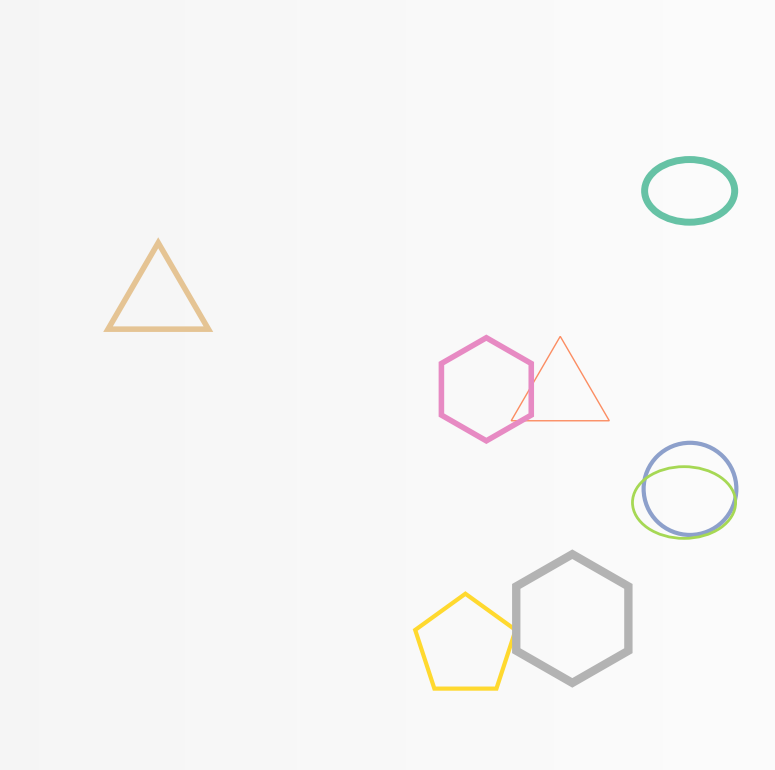[{"shape": "oval", "thickness": 2.5, "radius": 0.29, "center": [0.89, 0.752]}, {"shape": "triangle", "thickness": 0.5, "radius": 0.37, "center": [0.723, 0.49]}, {"shape": "circle", "thickness": 1.5, "radius": 0.3, "center": [0.89, 0.365]}, {"shape": "hexagon", "thickness": 2, "radius": 0.33, "center": [0.628, 0.494]}, {"shape": "oval", "thickness": 1, "radius": 0.33, "center": [0.883, 0.347]}, {"shape": "pentagon", "thickness": 1.5, "radius": 0.34, "center": [0.601, 0.161]}, {"shape": "triangle", "thickness": 2, "radius": 0.37, "center": [0.204, 0.61]}, {"shape": "hexagon", "thickness": 3, "radius": 0.42, "center": [0.738, 0.197]}]